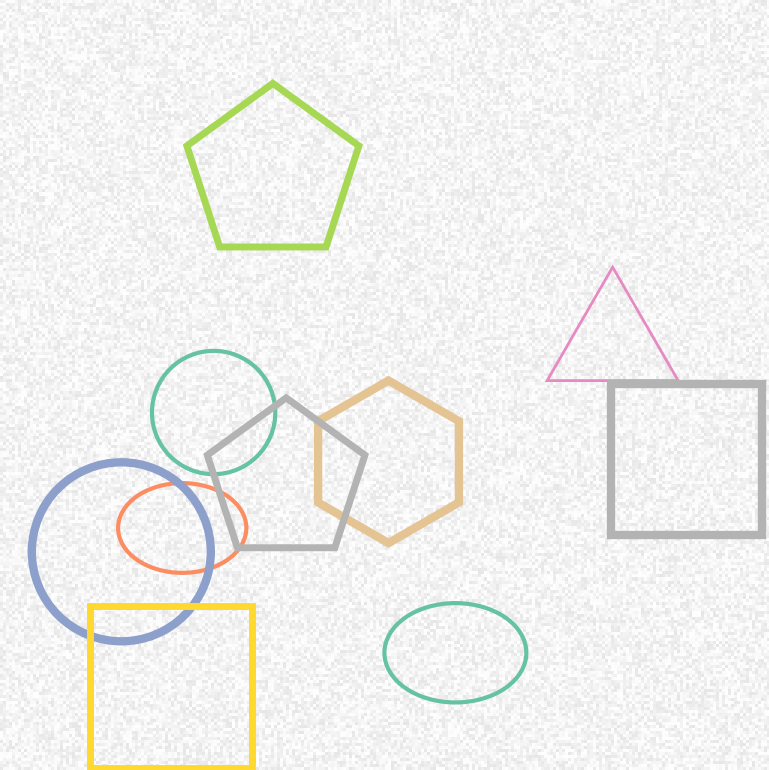[{"shape": "oval", "thickness": 1.5, "radius": 0.46, "center": [0.591, 0.152]}, {"shape": "circle", "thickness": 1.5, "radius": 0.4, "center": [0.277, 0.464]}, {"shape": "oval", "thickness": 1.5, "radius": 0.42, "center": [0.237, 0.314]}, {"shape": "circle", "thickness": 3, "radius": 0.58, "center": [0.158, 0.283]}, {"shape": "triangle", "thickness": 1, "radius": 0.49, "center": [0.796, 0.555]}, {"shape": "pentagon", "thickness": 2.5, "radius": 0.59, "center": [0.354, 0.774]}, {"shape": "square", "thickness": 2.5, "radius": 0.53, "center": [0.222, 0.108]}, {"shape": "hexagon", "thickness": 3, "radius": 0.53, "center": [0.505, 0.4]}, {"shape": "pentagon", "thickness": 2.5, "radius": 0.54, "center": [0.372, 0.376]}, {"shape": "square", "thickness": 3, "radius": 0.49, "center": [0.892, 0.403]}]